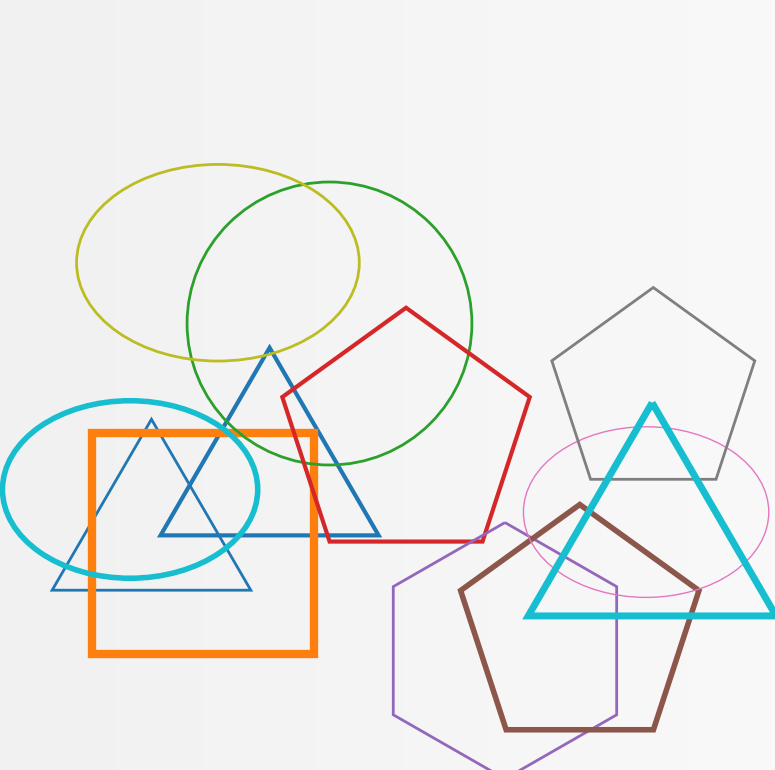[{"shape": "triangle", "thickness": 1, "radius": 0.74, "center": [0.195, 0.307]}, {"shape": "triangle", "thickness": 1.5, "radius": 0.81, "center": [0.348, 0.386]}, {"shape": "square", "thickness": 3, "radius": 0.72, "center": [0.262, 0.294]}, {"shape": "circle", "thickness": 1, "radius": 0.92, "center": [0.425, 0.58]}, {"shape": "pentagon", "thickness": 1.5, "radius": 0.84, "center": [0.524, 0.432]}, {"shape": "hexagon", "thickness": 1, "radius": 0.83, "center": [0.652, 0.155]}, {"shape": "pentagon", "thickness": 2, "radius": 0.81, "center": [0.748, 0.183]}, {"shape": "oval", "thickness": 0.5, "radius": 0.79, "center": [0.834, 0.335]}, {"shape": "pentagon", "thickness": 1, "radius": 0.69, "center": [0.843, 0.489]}, {"shape": "oval", "thickness": 1, "radius": 0.91, "center": [0.281, 0.659]}, {"shape": "oval", "thickness": 2, "radius": 0.82, "center": [0.168, 0.364]}, {"shape": "triangle", "thickness": 2.5, "radius": 0.92, "center": [0.841, 0.292]}]